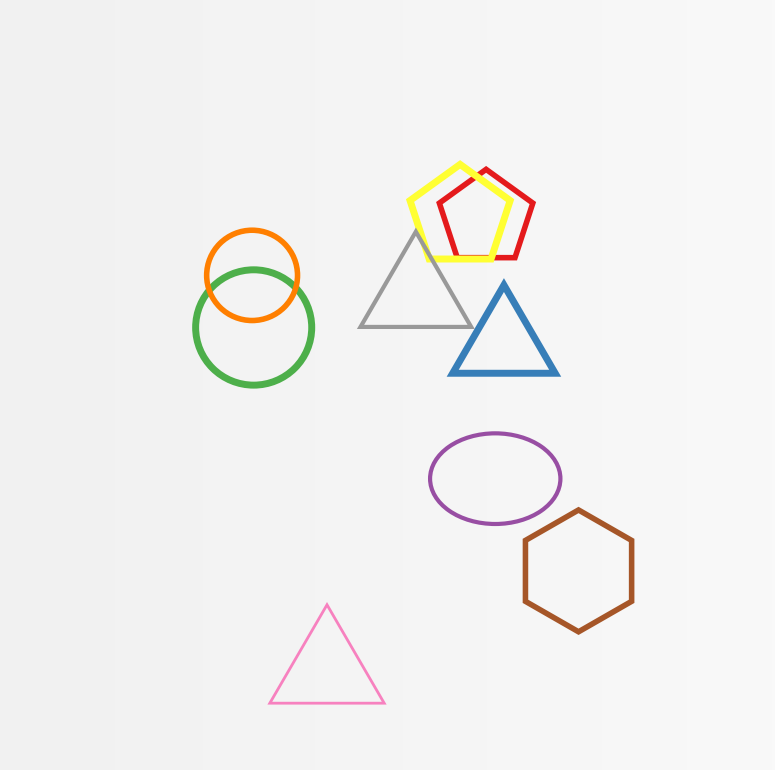[{"shape": "pentagon", "thickness": 2, "radius": 0.32, "center": [0.627, 0.717]}, {"shape": "triangle", "thickness": 2.5, "radius": 0.38, "center": [0.65, 0.553]}, {"shape": "circle", "thickness": 2.5, "radius": 0.37, "center": [0.327, 0.575]}, {"shape": "oval", "thickness": 1.5, "radius": 0.42, "center": [0.639, 0.378]}, {"shape": "circle", "thickness": 2, "radius": 0.29, "center": [0.325, 0.642]}, {"shape": "pentagon", "thickness": 2.5, "radius": 0.34, "center": [0.594, 0.719]}, {"shape": "hexagon", "thickness": 2, "radius": 0.4, "center": [0.747, 0.259]}, {"shape": "triangle", "thickness": 1, "radius": 0.43, "center": [0.422, 0.129]}, {"shape": "triangle", "thickness": 1.5, "radius": 0.41, "center": [0.537, 0.617]}]